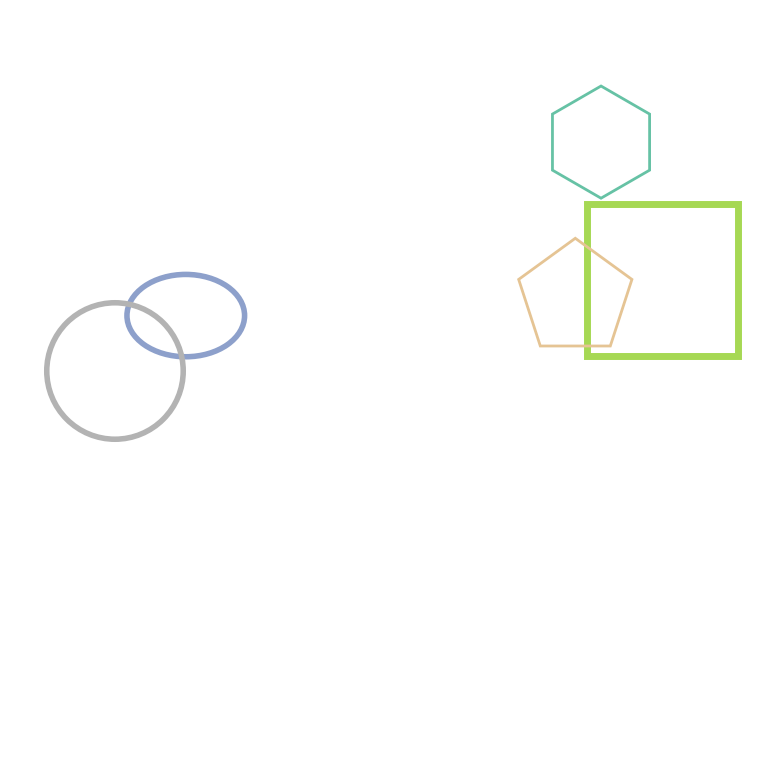[{"shape": "hexagon", "thickness": 1, "radius": 0.36, "center": [0.781, 0.815]}, {"shape": "oval", "thickness": 2, "radius": 0.38, "center": [0.241, 0.59]}, {"shape": "square", "thickness": 2.5, "radius": 0.49, "center": [0.86, 0.636]}, {"shape": "pentagon", "thickness": 1, "radius": 0.39, "center": [0.747, 0.613]}, {"shape": "circle", "thickness": 2, "radius": 0.44, "center": [0.149, 0.518]}]